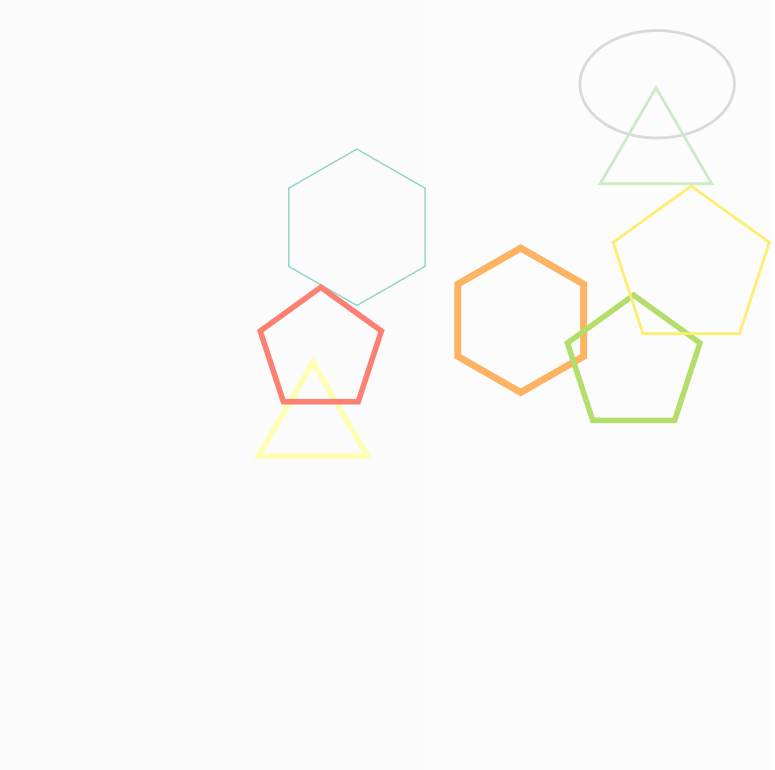[{"shape": "hexagon", "thickness": 0.5, "radius": 0.51, "center": [0.461, 0.705]}, {"shape": "triangle", "thickness": 2, "radius": 0.4, "center": [0.404, 0.448]}, {"shape": "pentagon", "thickness": 2, "radius": 0.41, "center": [0.414, 0.545]}, {"shape": "hexagon", "thickness": 2.5, "radius": 0.47, "center": [0.672, 0.584]}, {"shape": "pentagon", "thickness": 2, "radius": 0.45, "center": [0.818, 0.527]}, {"shape": "oval", "thickness": 1, "radius": 0.5, "center": [0.848, 0.891]}, {"shape": "triangle", "thickness": 1, "radius": 0.42, "center": [0.846, 0.803]}, {"shape": "pentagon", "thickness": 1, "radius": 0.53, "center": [0.892, 0.652]}]